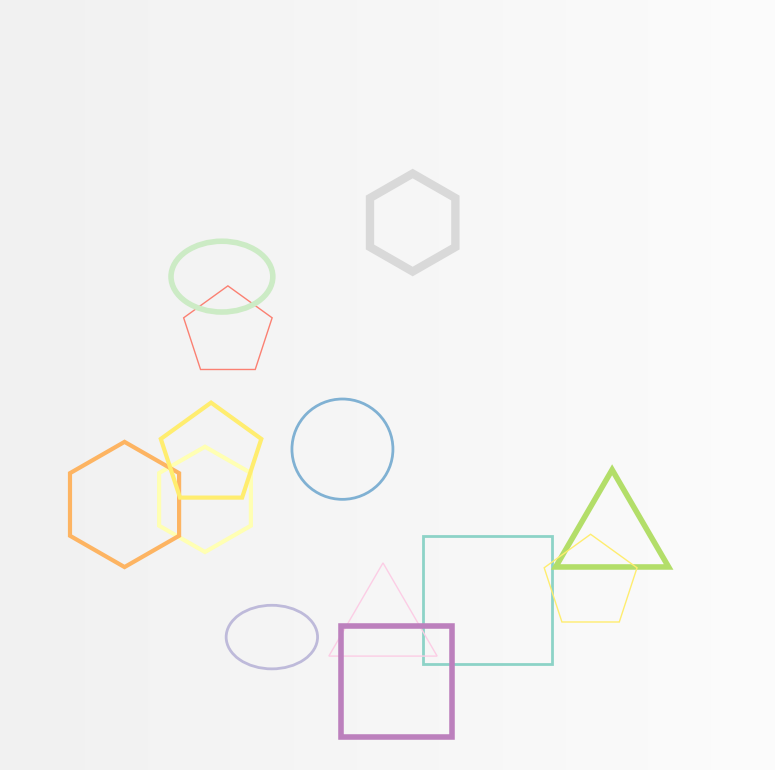[{"shape": "square", "thickness": 1, "radius": 0.41, "center": [0.629, 0.221]}, {"shape": "hexagon", "thickness": 1.5, "radius": 0.34, "center": [0.265, 0.351]}, {"shape": "oval", "thickness": 1, "radius": 0.29, "center": [0.351, 0.173]}, {"shape": "pentagon", "thickness": 0.5, "radius": 0.3, "center": [0.294, 0.569]}, {"shape": "circle", "thickness": 1, "radius": 0.33, "center": [0.442, 0.417]}, {"shape": "hexagon", "thickness": 1.5, "radius": 0.41, "center": [0.161, 0.345]}, {"shape": "triangle", "thickness": 2, "radius": 0.42, "center": [0.79, 0.306]}, {"shape": "triangle", "thickness": 0.5, "radius": 0.4, "center": [0.494, 0.188]}, {"shape": "hexagon", "thickness": 3, "radius": 0.32, "center": [0.533, 0.711]}, {"shape": "square", "thickness": 2, "radius": 0.36, "center": [0.512, 0.115]}, {"shape": "oval", "thickness": 2, "radius": 0.33, "center": [0.286, 0.641]}, {"shape": "pentagon", "thickness": 0.5, "radius": 0.31, "center": [0.762, 0.243]}, {"shape": "pentagon", "thickness": 1.5, "radius": 0.34, "center": [0.272, 0.409]}]